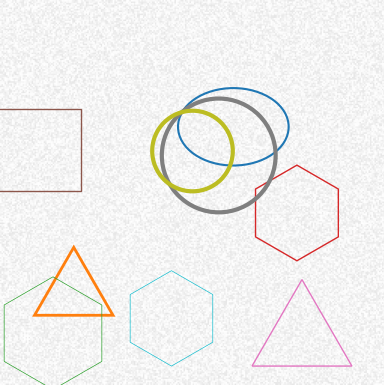[{"shape": "oval", "thickness": 1.5, "radius": 0.72, "center": [0.606, 0.671]}, {"shape": "triangle", "thickness": 2, "radius": 0.59, "center": [0.192, 0.24]}, {"shape": "hexagon", "thickness": 0.5, "radius": 0.73, "center": [0.138, 0.135]}, {"shape": "hexagon", "thickness": 1, "radius": 0.62, "center": [0.771, 0.447]}, {"shape": "square", "thickness": 1, "radius": 0.53, "center": [0.103, 0.61]}, {"shape": "triangle", "thickness": 1, "radius": 0.75, "center": [0.784, 0.124]}, {"shape": "circle", "thickness": 3, "radius": 0.74, "center": [0.568, 0.596]}, {"shape": "circle", "thickness": 3, "radius": 0.52, "center": [0.5, 0.608]}, {"shape": "hexagon", "thickness": 0.5, "radius": 0.62, "center": [0.445, 0.173]}]